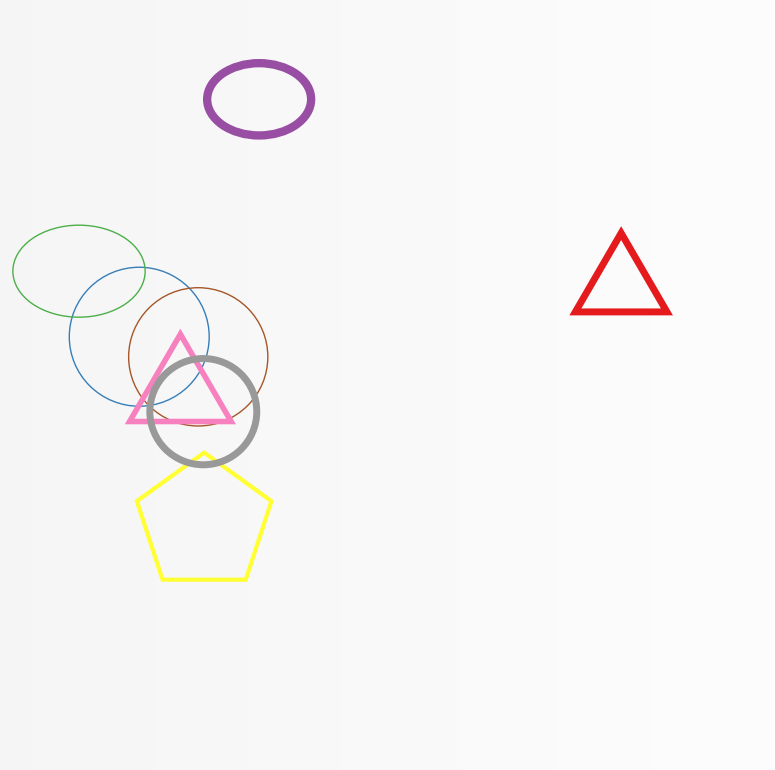[{"shape": "triangle", "thickness": 2.5, "radius": 0.34, "center": [0.801, 0.629]}, {"shape": "circle", "thickness": 0.5, "radius": 0.45, "center": [0.18, 0.563]}, {"shape": "oval", "thickness": 0.5, "radius": 0.43, "center": [0.102, 0.648]}, {"shape": "oval", "thickness": 3, "radius": 0.34, "center": [0.334, 0.871]}, {"shape": "pentagon", "thickness": 1.5, "radius": 0.46, "center": [0.263, 0.321]}, {"shape": "circle", "thickness": 0.5, "radius": 0.45, "center": [0.256, 0.537]}, {"shape": "triangle", "thickness": 2, "radius": 0.38, "center": [0.233, 0.49]}, {"shape": "circle", "thickness": 2.5, "radius": 0.34, "center": [0.262, 0.465]}]